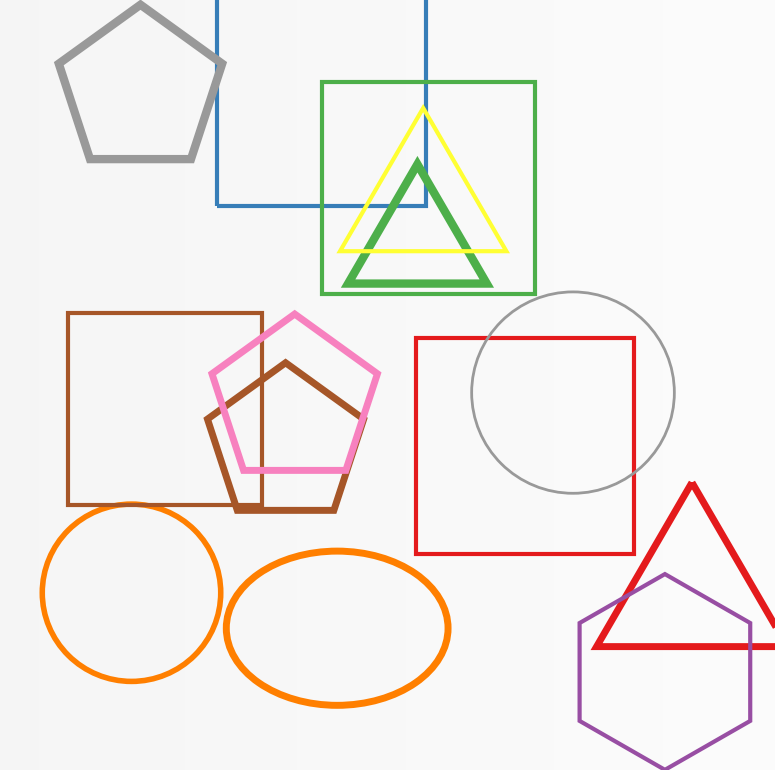[{"shape": "triangle", "thickness": 2.5, "radius": 0.71, "center": [0.893, 0.231]}, {"shape": "square", "thickness": 1.5, "radius": 0.7, "center": [0.678, 0.421]}, {"shape": "square", "thickness": 1.5, "radius": 0.68, "center": [0.414, 0.867]}, {"shape": "square", "thickness": 1.5, "radius": 0.69, "center": [0.553, 0.756]}, {"shape": "triangle", "thickness": 3, "radius": 0.52, "center": [0.539, 0.683]}, {"shape": "hexagon", "thickness": 1.5, "radius": 0.64, "center": [0.858, 0.127]}, {"shape": "oval", "thickness": 2.5, "radius": 0.72, "center": [0.435, 0.184]}, {"shape": "circle", "thickness": 2, "radius": 0.58, "center": [0.17, 0.23]}, {"shape": "triangle", "thickness": 1.5, "radius": 0.62, "center": [0.546, 0.736]}, {"shape": "pentagon", "thickness": 2.5, "radius": 0.53, "center": [0.368, 0.423]}, {"shape": "square", "thickness": 1.5, "radius": 0.62, "center": [0.213, 0.469]}, {"shape": "pentagon", "thickness": 2.5, "radius": 0.56, "center": [0.38, 0.48]}, {"shape": "pentagon", "thickness": 3, "radius": 0.55, "center": [0.181, 0.883]}, {"shape": "circle", "thickness": 1, "radius": 0.65, "center": [0.739, 0.49]}]